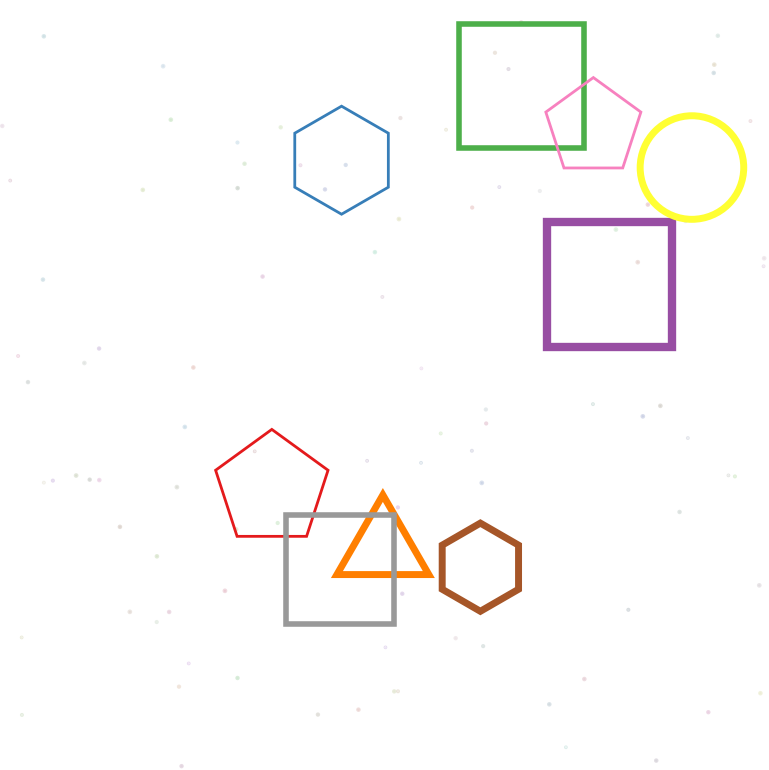[{"shape": "pentagon", "thickness": 1, "radius": 0.38, "center": [0.353, 0.366]}, {"shape": "hexagon", "thickness": 1, "radius": 0.35, "center": [0.444, 0.792]}, {"shape": "square", "thickness": 2, "radius": 0.41, "center": [0.677, 0.888]}, {"shape": "square", "thickness": 3, "radius": 0.41, "center": [0.792, 0.631]}, {"shape": "triangle", "thickness": 2.5, "radius": 0.34, "center": [0.497, 0.288]}, {"shape": "circle", "thickness": 2.5, "radius": 0.34, "center": [0.899, 0.782]}, {"shape": "hexagon", "thickness": 2.5, "radius": 0.29, "center": [0.624, 0.263]}, {"shape": "pentagon", "thickness": 1, "radius": 0.32, "center": [0.771, 0.834]}, {"shape": "square", "thickness": 2, "radius": 0.35, "center": [0.442, 0.26]}]